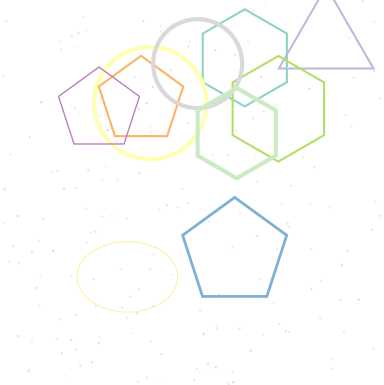[{"shape": "hexagon", "thickness": 1.5, "radius": 0.63, "center": [0.636, 0.85]}, {"shape": "circle", "thickness": 3, "radius": 0.73, "center": [0.39, 0.732]}, {"shape": "triangle", "thickness": 1.5, "radius": 0.71, "center": [0.847, 0.893]}, {"shape": "pentagon", "thickness": 2, "radius": 0.71, "center": [0.61, 0.345]}, {"shape": "pentagon", "thickness": 1.5, "radius": 0.58, "center": [0.366, 0.74]}, {"shape": "hexagon", "thickness": 1.5, "radius": 0.69, "center": [0.723, 0.717]}, {"shape": "circle", "thickness": 3, "radius": 0.58, "center": [0.513, 0.835]}, {"shape": "pentagon", "thickness": 1, "radius": 0.55, "center": [0.257, 0.715]}, {"shape": "hexagon", "thickness": 3, "radius": 0.59, "center": [0.615, 0.654]}, {"shape": "oval", "thickness": 0.5, "radius": 0.65, "center": [0.331, 0.281]}]